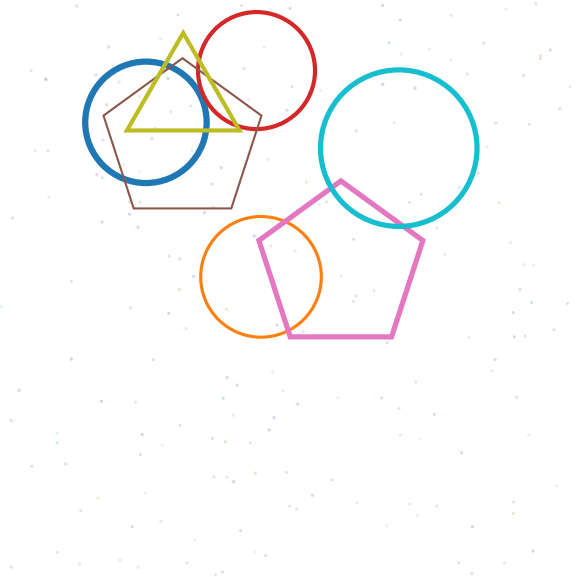[{"shape": "circle", "thickness": 3, "radius": 0.53, "center": [0.253, 0.787]}, {"shape": "circle", "thickness": 1.5, "radius": 0.52, "center": [0.452, 0.52]}, {"shape": "circle", "thickness": 2, "radius": 0.51, "center": [0.444, 0.877]}, {"shape": "pentagon", "thickness": 1, "radius": 0.72, "center": [0.316, 0.755]}, {"shape": "pentagon", "thickness": 2.5, "radius": 0.75, "center": [0.59, 0.537]}, {"shape": "triangle", "thickness": 2, "radius": 0.56, "center": [0.317, 0.83]}, {"shape": "circle", "thickness": 2.5, "radius": 0.68, "center": [0.69, 0.743]}]